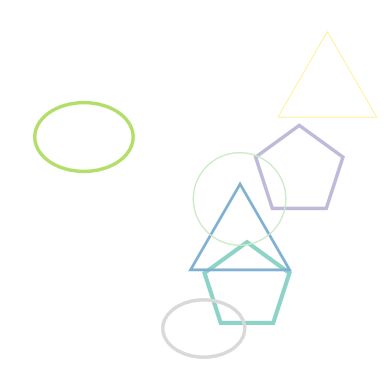[{"shape": "pentagon", "thickness": 3, "radius": 0.58, "center": [0.642, 0.255]}, {"shape": "pentagon", "thickness": 2.5, "radius": 0.6, "center": [0.777, 0.555]}, {"shape": "triangle", "thickness": 2, "radius": 0.74, "center": [0.624, 0.373]}, {"shape": "oval", "thickness": 2.5, "radius": 0.64, "center": [0.218, 0.644]}, {"shape": "oval", "thickness": 2.5, "radius": 0.53, "center": [0.529, 0.147]}, {"shape": "circle", "thickness": 1, "radius": 0.6, "center": [0.622, 0.483]}, {"shape": "triangle", "thickness": 0.5, "radius": 0.74, "center": [0.85, 0.77]}]